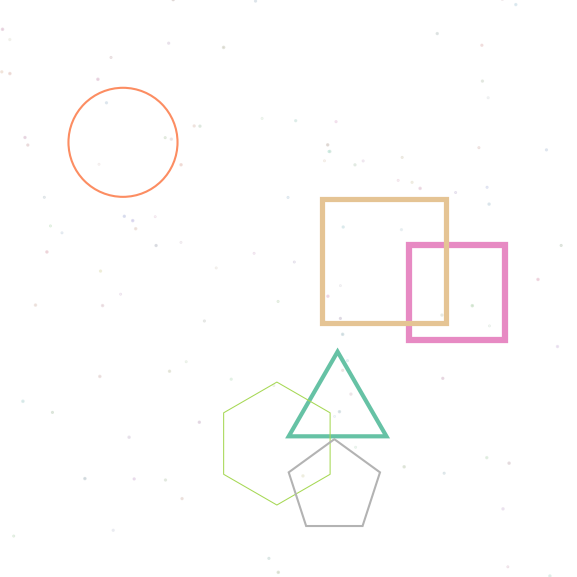[{"shape": "triangle", "thickness": 2, "radius": 0.49, "center": [0.585, 0.292]}, {"shape": "circle", "thickness": 1, "radius": 0.47, "center": [0.213, 0.753]}, {"shape": "square", "thickness": 3, "radius": 0.41, "center": [0.791, 0.492]}, {"shape": "hexagon", "thickness": 0.5, "radius": 0.53, "center": [0.479, 0.231]}, {"shape": "square", "thickness": 2.5, "radius": 0.54, "center": [0.666, 0.547]}, {"shape": "pentagon", "thickness": 1, "radius": 0.42, "center": [0.579, 0.156]}]